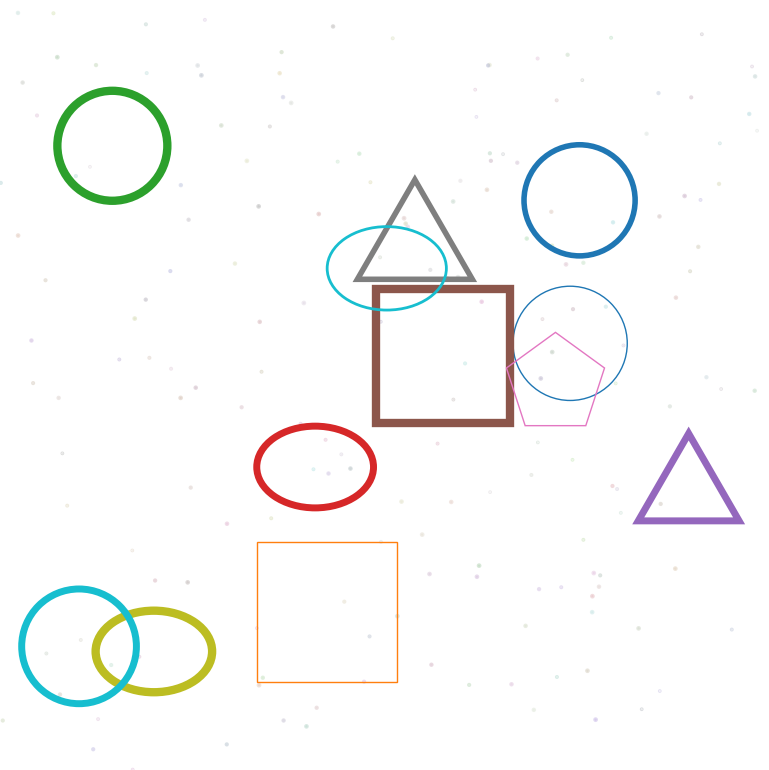[{"shape": "circle", "thickness": 0.5, "radius": 0.37, "center": [0.74, 0.554]}, {"shape": "circle", "thickness": 2, "radius": 0.36, "center": [0.753, 0.74]}, {"shape": "square", "thickness": 0.5, "radius": 0.46, "center": [0.425, 0.205]}, {"shape": "circle", "thickness": 3, "radius": 0.36, "center": [0.146, 0.811]}, {"shape": "oval", "thickness": 2.5, "radius": 0.38, "center": [0.409, 0.393]}, {"shape": "triangle", "thickness": 2.5, "radius": 0.38, "center": [0.894, 0.361]}, {"shape": "square", "thickness": 3, "radius": 0.43, "center": [0.575, 0.538]}, {"shape": "pentagon", "thickness": 0.5, "radius": 0.33, "center": [0.721, 0.501]}, {"shape": "triangle", "thickness": 2, "radius": 0.43, "center": [0.539, 0.68]}, {"shape": "oval", "thickness": 3, "radius": 0.38, "center": [0.2, 0.154]}, {"shape": "oval", "thickness": 1, "radius": 0.39, "center": [0.502, 0.651]}, {"shape": "circle", "thickness": 2.5, "radius": 0.37, "center": [0.103, 0.161]}]